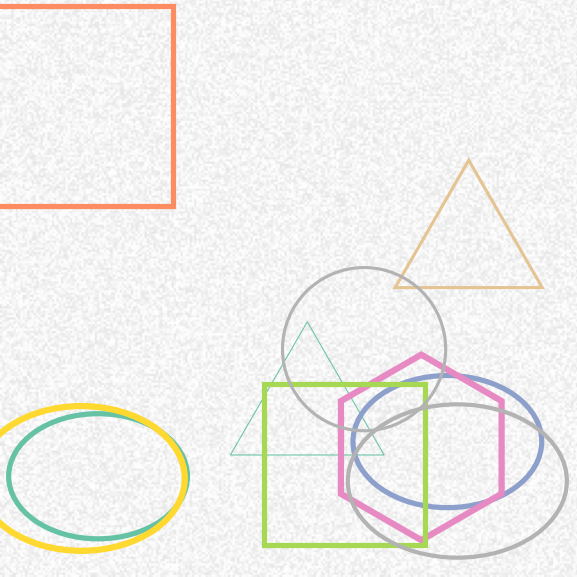[{"shape": "triangle", "thickness": 0.5, "radius": 0.77, "center": [0.532, 0.288]}, {"shape": "oval", "thickness": 2.5, "radius": 0.77, "center": [0.17, 0.174]}, {"shape": "square", "thickness": 2.5, "radius": 0.87, "center": [0.126, 0.815]}, {"shape": "oval", "thickness": 2.5, "radius": 0.82, "center": [0.775, 0.234]}, {"shape": "hexagon", "thickness": 3, "radius": 0.8, "center": [0.729, 0.224]}, {"shape": "square", "thickness": 2.5, "radius": 0.7, "center": [0.596, 0.195]}, {"shape": "oval", "thickness": 3, "radius": 0.9, "center": [0.141, 0.171]}, {"shape": "triangle", "thickness": 1.5, "radius": 0.74, "center": [0.812, 0.575]}, {"shape": "circle", "thickness": 1.5, "radius": 0.71, "center": [0.63, 0.395]}, {"shape": "oval", "thickness": 2, "radius": 0.95, "center": [0.792, 0.166]}]